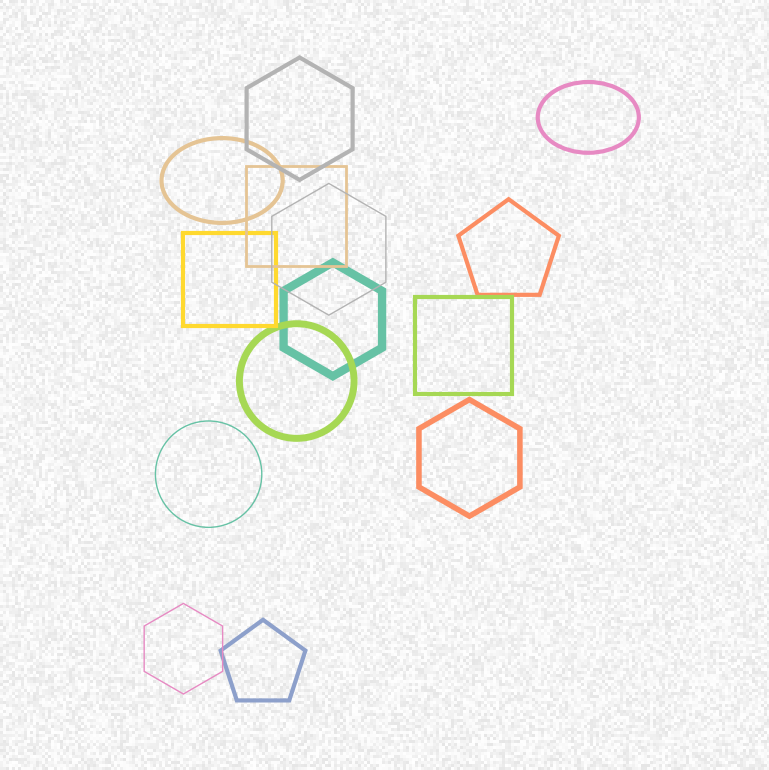[{"shape": "hexagon", "thickness": 3, "radius": 0.37, "center": [0.432, 0.585]}, {"shape": "circle", "thickness": 0.5, "radius": 0.35, "center": [0.271, 0.384]}, {"shape": "hexagon", "thickness": 2, "radius": 0.38, "center": [0.61, 0.405]}, {"shape": "pentagon", "thickness": 1.5, "radius": 0.34, "center": [0.661, 0.673]}, {"shape": "pentagon", "thickness": 1.5, "radius": 0.29, "center": [0.342, 0.137]}, {"shape": "hexagon", "thickness": 0.5, "radius": 0.29, "center": [0.238, 0.158]}, {"shape": "oval", "thickness": 1.5, "radius": 0.33, "center": [0.764, 0.848]}, {"shape": "circle", "thickness": 2.5, "radius": 0.37, "center": [0.385, 0.505]}, {"shape": "square", "thickness": 1.5, "radius": 0.31, "center": [0.602, 0.551]}, {"shape": "square", "thickness": 1.5, "radius": 0.3, "center": [0.298, 0.637]}, {"shape": "square", "thickness": 1, "radius": 0.32, "center": [0.384, 0.719]}, {"shape": "oval", "thickness": 1.5, "radius": 0.39, "center": [0.288, 0.766]}, {"shape": "hexagon", "thickness": 0.5, "radius": 0.43, "center": [0.427, 0.676]}, {"shape": "hexagon", "thickness": 1.5, "radius": 0.4, "center": [0.389, 0.846]}]